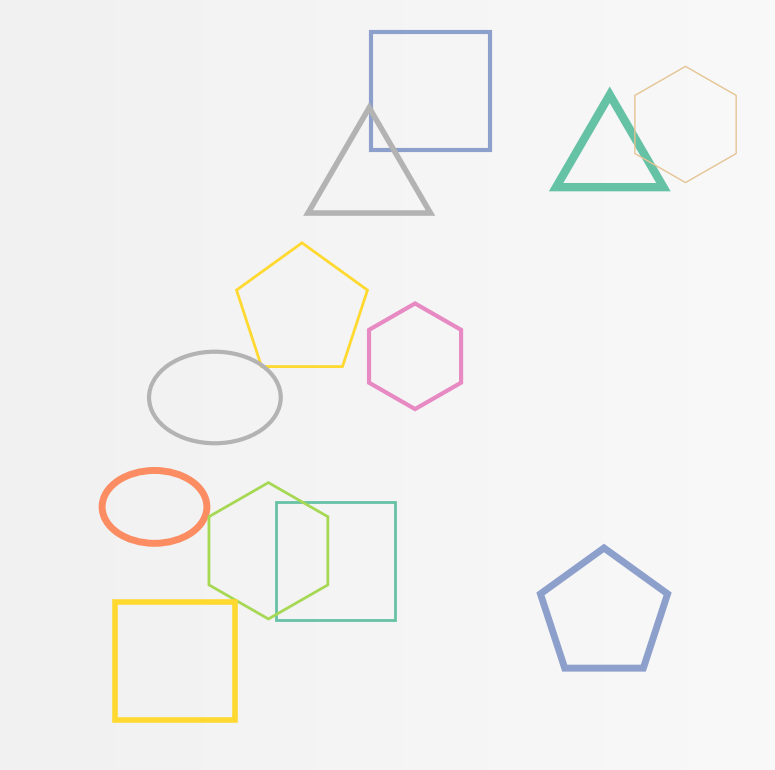[{"shape": "triangle", "thickness": 3, "radius": 0.4, "center": [0.787, 0.797]}, {"shape": "square", "thickness": 1, "radius": 0.38, "center": [0.433, 0.272]}, {"shape": "oval", "thickness": 2.5, "radius": 0.34, "center": [0.199, 0.342]}, {"shape": "square", "thickness": 1.5, "radius": 0.38, "center": [0.555, 0.882]}, {"shape": "pentagon", "thickness": 2.5, "radius": 0.43, "center": [0.779, 0.202]}, {"shape": "hexagon", "thickness": 1.5, "radius": 0.34, "center": [0.536, 0.537]}, {"shape": "hexagon", "thickness": 1, "radius": 0.44, "center": [0.346, 0.285]}, {"shape": "square", "thickness": 2, "radius": 0.39, "center": [0.225, 0.142]}, {"shape": "pentagon", "thickness": 1, "radius": 0.44, "center": [0.39, 0.596]}, {"shape": "hexagon", "thickness": 0.5, "radius": 0.38, "center": [0.885, 0.838]}, {"shape": "triangle", "thickness": 2, "radius": 0.46, "center": [0.476, 0.769]}, {"shape": "oval", "thickness": 1.5, "radius": 0.42, "center": [0.277, 0.484]}]